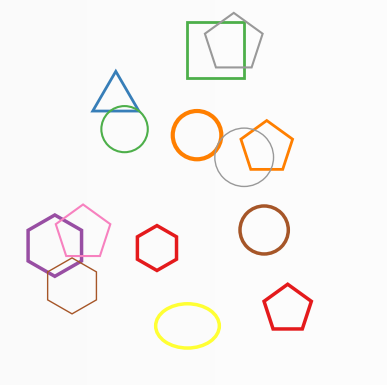[{"shape": "pentagon", "thickness": 2.5, "radius": 0.32, "center": [0.742, 0.198]}, {"shape": "hexagon", "thickness": 2.5, "radius": 0.29, "center": [0.405, 0.356]}, {"shape": "triangle", "thickness": 2, "radius": 0.34, "center": [0.299, 0.746]}, {"shape": "square", "thickness": 2, "radius": 0.37, "center": [0.556, 0.871]}, {"shape": "circle", "thickness": 1.5, "radius": 0.3, "center": [0.321, 0.665]}, {"shape": "hexagon", "thickness": 2.5, "radius": 0.4, "center": [0.141, 0.362]}, {"shape": "circle", "thickness": 3, "radius": 0.31, "center": [0.508, 0.649]}, {"shape": "pentagon", "thickness": 2, "radius": 0.35, "center": [0.688, 0.617]}, {"shape": "oval", "thickness": 2.5, "radius": 0.41, "center": [0.484, 0.153]}, {"shape": "hexagon", "thickness": 1, "radius": 0.36, "center": [0.186, 0.257]}, {"shape": "circle", "thickness": 2.5, "radius": 0.31, "center": [0.682, 0.403]}, {"shape": "pentagon", "thickness": 1.5, "radius": 0.37, "center": [0.214, 0.395]}, {"shape": "pentagon", "thickness": 1.5, "radius": 0.39, "center": [0.603, 0.888]}, {"shape": "circle", "thickness": 1, "radius": 0.38, "center": [0.63, 0.591]}]